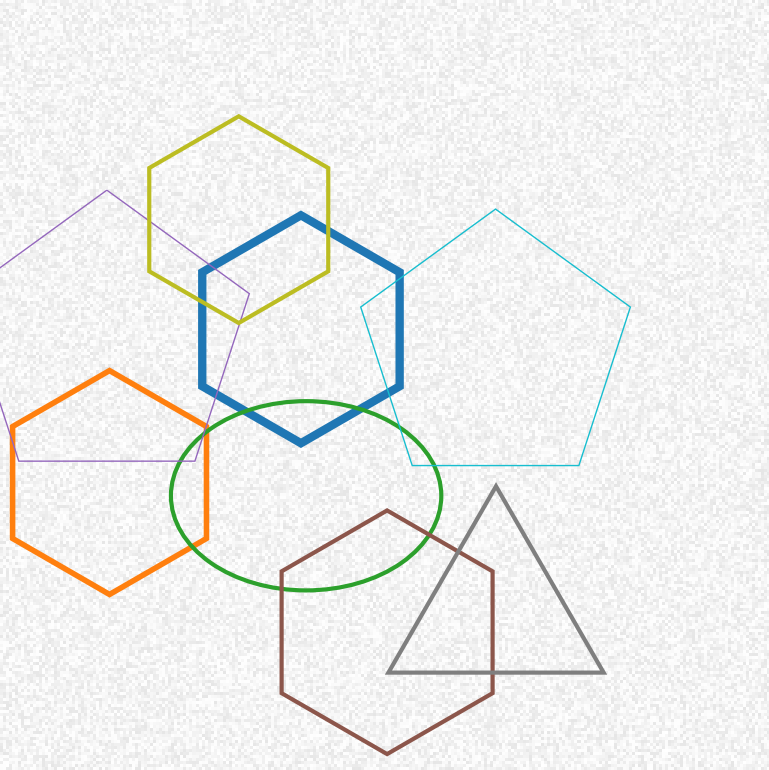[{"shape": "hexagon", "thickness": 3, "radius": 0.74, "center": [0.391, 0.572]}, {"shape": "hexagon", "thickness": 2, "radius": 0.73, "center": [0.142, 0.373]}, {"shape": "oval", "thickness": 1.5, "radius": 0.88, "center": [0.398, 0.356]}, {"shape": "pentagon", "thickness": 0.5, "radius": 0.97, "center": [0.139, 0.558]}, {"shape": "hexagon", "thickness": 1.5, "radius": 0.79, "center": [0.503, 0.179]}, {"shape": "triangle", "thickness": 1.5, "radius": 0.81, "center": [0.644, 0.207]}, {"shape": "hexagon", "thickness": 1.5, "radius": 0.67, "center": [0.31, 0.715]}, {"shape": "pentagon", "thickness": 0.5, "radius": 0.92, "center": [0.644, 0.544]}]